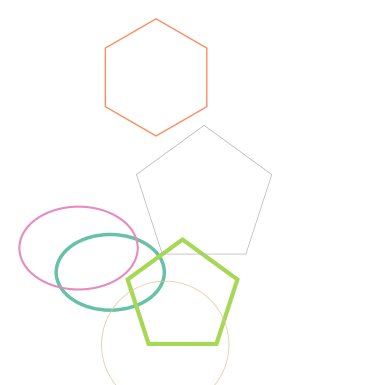[{"shape": "oval", "thickness": 2.5, "radius": 0.7, "center": [0.286, 0.293]}, {"shape": "hexagon", "thickness": 1, "radius": 0.76, "center": [0.405, 0.799]}, {"shape": "oval", "thickness": 1.5, "radius": 0.77, "center": [0.204, 0.356]}, {"shape": "pentagon", "thickness": 3, "radius": 0.75, "center": [0.474, 0.228]}, {"shape": "circle", "thickness": 0.5, "radius": 0.83, "center": [0.429, 0.104]}, {"shape": "pentagon", "thickness": 0.5, "radius": 0.92, "center": [0.53, 0.49]}]